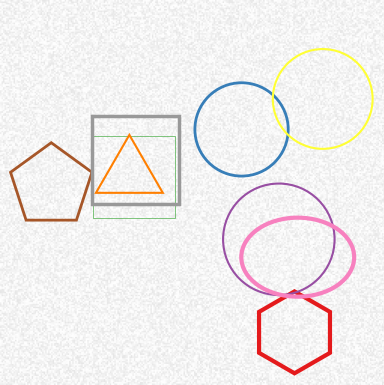[{"shape": "hexagon", "thickness": 3, "radius": 0.53, "center": [0.765, 0.137]}, {"shape": "circle", "thickness": 2, "radius": 0.61, "center": [0.627, 0.664]}, {"shape": "square", "thickness": 0.5, "radius": 0.53, "center": [0.348, 0.54]}, {"shape": "circle", "thickness": 1.5, "radius": 0.72, "center": [0.724, 0.378]}, {"shape": "triangle", "thickness": 1.5, "radius": 0.5, "center": [0.336, 0.549]}, {"shape": "circle", "thickness": 1.5, "radius": 0.65, "center": [0.838, 0.743]}, {"shape": "pentagon", "thickness": 2, "radius": 0.56, "center": [0.133, 0.518]}, {"shape": "oval", "thickness": 3, "radius": 0.73, "center": [0.773, 0.332]}, {"shape": "square", "thickness": 2.5, "radius": 0.57, "center": [0.352, 0.584]}]